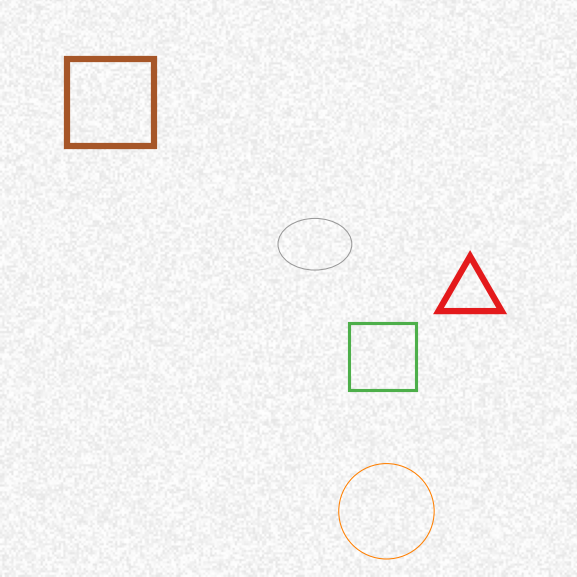[{"shape": "triangle", "thickness": 3, "radius": 0.32, "center": [0.814, 0.492]}, {"shape": "square", "thickness": 1.5, "radius": 0.29, "center": [0.662, 0.382]}, {"shape": "circle", "thickness": 0.5, "radius": 0.41, "center": [0.669, 0.114]}, {"shape": "square", "thickness": 3, "radius": 0.38, "center": [0.192, 0.822]}, {"shape": "oval", "thickness": 0.5, "radius": 0.32, "center": [0.545, 0.576]}]